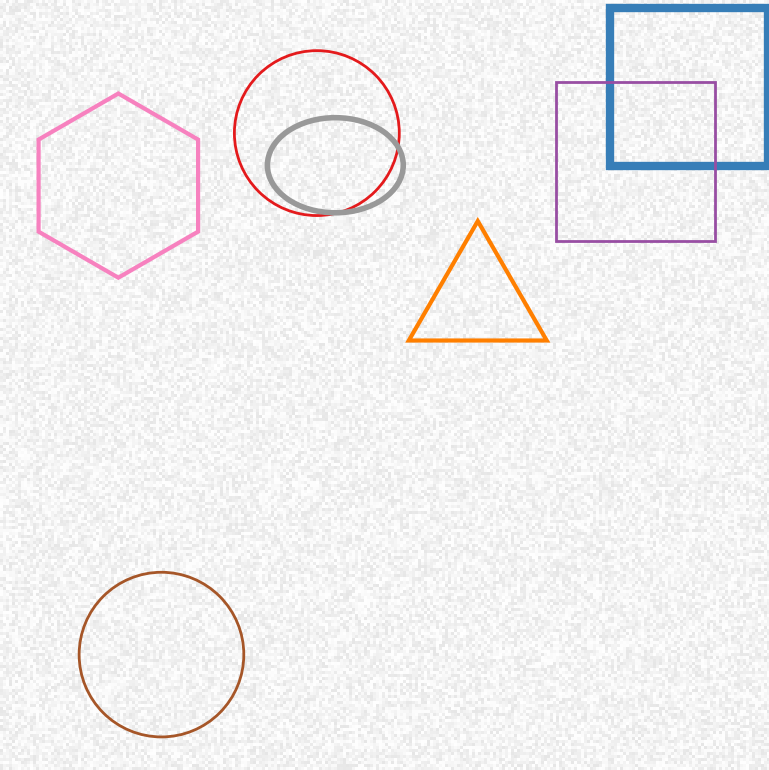[{"shape": "circle", "thickness": 1, "radius": 0.54, "center": [0.411, 0.827]}, {"shape": "square", "thickness": 3, "radius": 0.51, "center": [0.895, 0.887]}, {"shape": "square", "thickness": 1, "radius": 0.52, "center": [0.825, 0.79]}, {"shape": "triangle", "thickness": 1.5, "radius": 0.52, "center": [0.62, 0.609]}, {"shape": "circle", "thickness": 1, "radius": 0.53, "center": [0.21, 0.15]}, {"shape": "hexagon", "thickness": 1.5, "radius": 0.6, "center": [0.154, 0.759]}, {"shape": "oval", "thickness": 2, "radius": 0.44, "center": [0.435, 0.785]}]